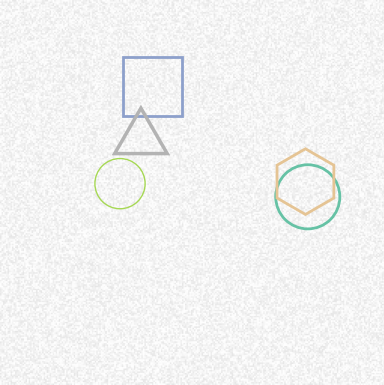[{"shape": "circle", "thickness": 2, "radius": 0.42, "center": [0.799, 0.489]}, {"shape": "square", "thickness": 2, "radius": 0.38, "center": [0.397, 0.774]}, {"shape": "circle", "thickness": 1, "radius": 0.33, "center": [0.312, 0.523]}, {"shape": "hexagon", "thickness": 2, "radius": 0.43, "center": [0.793, 0.528]}, {"shape": "triangle", "thickness": 2.5, "radius": 0.39, "center": [0.366, 0.64]}]